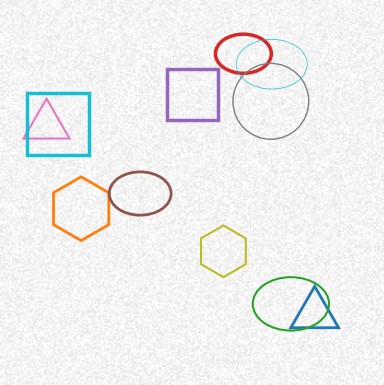[{"shape": "triangle", "thickness": 2, "radius": 0.36, "center": [0.817, 0.185]}, {"shape": "hexagon", "thickness": 2, "radius": 0.41, "center": [0.211, 0.458]}, {"shape": "oval", "thickness": 1.5, "radius": 0.5, "center": [0.756, 0.211]}, {"shape": "oval", "thickness": 2.5, "radius": 0.36, "center": [0.632, 0.86]}, {"shape": "square", "thickness": 2.5, "radius": 0.34, "center": [0.5, 0.755]}, {"shape": "oval", "thickness": 2, "radius": 0.4, "center": [0.364, 0.497]}, {"shape": "triangle", "thickness": 1.5, "radius": 0.35, "center": [0.121, 0.675]}, {"shape": "circle", "thickness": 1, "radius": 0.49, "center": [0.704, 0.737]}, {"shape": "hexagon", "thickness": 1.5, "radius": 0.34, "center": [0.58, 0.347]}, {"shape": "square", "thickness": 2.5, "radius": 0.41, "center": [0.151, 0.678]}, {"shape": "oval", "thickness": 0.5, "radius": 0.46, "center": [0.706, 0.833]}]